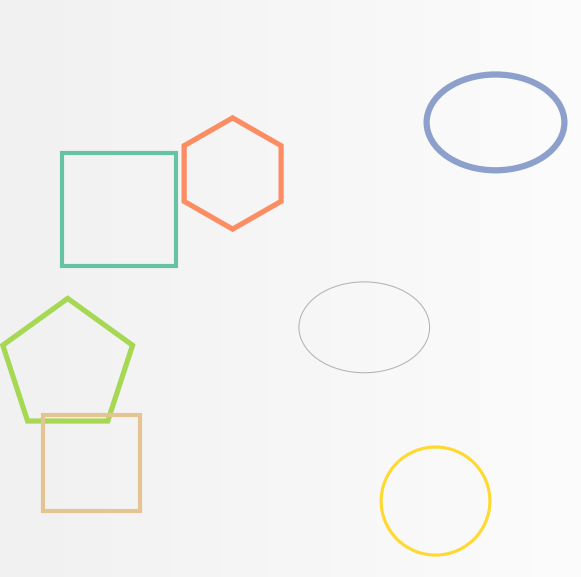[{"shape": "square", "thickness": 2, "radius": 0.49, "center": [0.205, 0.637]}, {"shape": "hexagon", "thickness": 2.5, "radius": 0.48, "center": [0.4, 0.699]}, {"shape": "oval", "thickness": 3, "radius": 0.59, "center": [0.853, 0.787]}, {"shape": "pentagon", "thickness": 2.5, "radius": 0.59, "center": [0.116, 0.365]}, {"shape": "circle", "thickness": 1.5, "radius": 0.47, "center": [0.749, 0.132]}, {"shape": "square", "thickness": 2, "radius": 0.42, "center": [0.157, 0.198]}, {"shape": "oval", "thickness": 0.5, "radius": 0.56, "center": [0.627, 0.432]}]